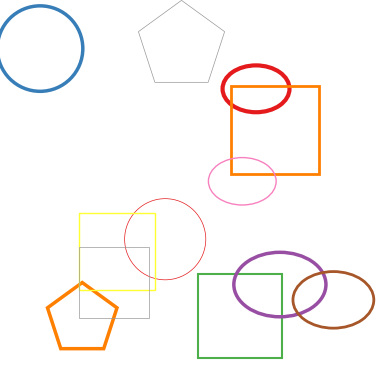[{"shape": "oval", "thickness": 3, "radius": 0.43, "center": [0.665, 0.769]}, {"shape": "circle", "thickness": 0.5, "radius": 0.53, "center": [0.429, 0.379]}, {"shape": "circle", "thickness": 2.5, "radius": 0.56, "center": [0.104, 0.874]}, {"shape": "square", "thickness": 1.5, "radius": 0.55, "center": [0.623, 0.18]}, {"shape": "oval", "thickness": 2.5, "radius": 0.6, "center": [0.727, 0.261]}, {"shape": "pentagon", "thickness": 2.5, "radius": 0.47, "center": [0.214, 0.171]}, {"shape": "square", "thickness": 2, "radius": 0.57, "center": [0.714, 0.662]}, {"shape": "square", "thickness": 1, "radius": 0.49, "center": [0.304, 0.347]}, {"shape": "oval", "thickness": 2, "radius": 0.52, "center": [0.866, 0.221]}, {"shape": "oval", "thickness": 1, "radius": 0.44, "center": [0.629, 0.529]}, {"shape": "pentagon", "thickness": 0.5, "radius": 0.59, "center": [0.471, 0.881]}, {"shape": "square", "thickness": 0.5, "radius": 0.46, "center": [0.296, 0.265]}]